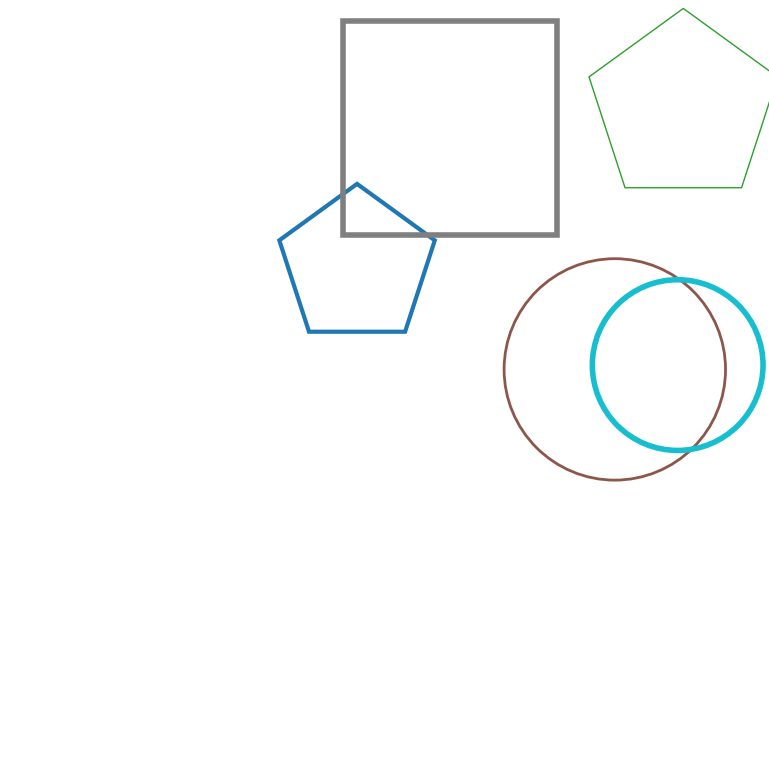[{"shape": "pentagon", "thickness": 1.5, "radius": 0.53, "center": [0.464, 0.655]}, {"shape": "pentagon", "thickness": 0.5, "radius": 0.64, "center": [0.887, 0.86]}, {"shape": "circle", "thickness": 1, "radius": 0.72, "center": [0.798, 0.52]}, {"shape": "square", "thickness": 2, "radius": 0.69, "center": [0.584, 0.833]}, {"shape": "circle", "thickness": 2, "radius": 0.55, "center": [0.88, 0.526]}]